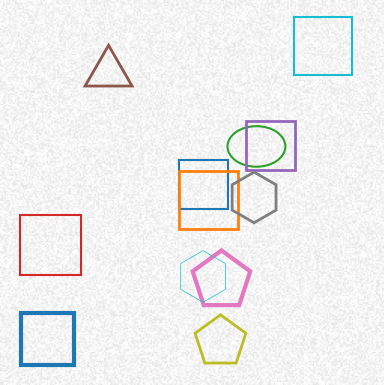[{"shape": "square", "thickness": 3, "radius": 0.34, "center": [0.123, 0.12]}, {"shape": "square", "thickness": 1.5, "radius": 0.31, "center": [0.528, 0.521]}, {"shape": "square", "thickness": 2, "radius": 0.38, "center": [0.542, 0.481]}, {"shape": "oval", "thickness": 1.5, "radius": 0.38, "center": [0.666, 0.62]}, {"shape": "square", "thickness": 1.5, "radius": 0.39, "center": [0.131, 0.364]}, {"shape": "square", "thickness": 2, "radius": 0.32, "center": [0.703, 0.622]}, {"shape": "triangle", "thickness": 2, "radius": 0.35, "center": [0.282, 0.812]}, {"shape": "pentagon", "thickness": 3, "radius": 0.39, "center": [0.575, 0.271]}, {"shape": "hexagon", "thickness": 2, "radius": 0.33, "center": [0.66, 0.487]}, {"shape": "pentagon", "thickness": 2, "radius": 0.35, "center": [0.573, 0.113]}, {"shape": "square", "thickness": 1.5, "radius": 0.38, "center": [0.838, 0.88]}, {"shape": "hexagon", "thickness": 0.5, "radius": 0.34, "center": [0.527, 0.282]}]